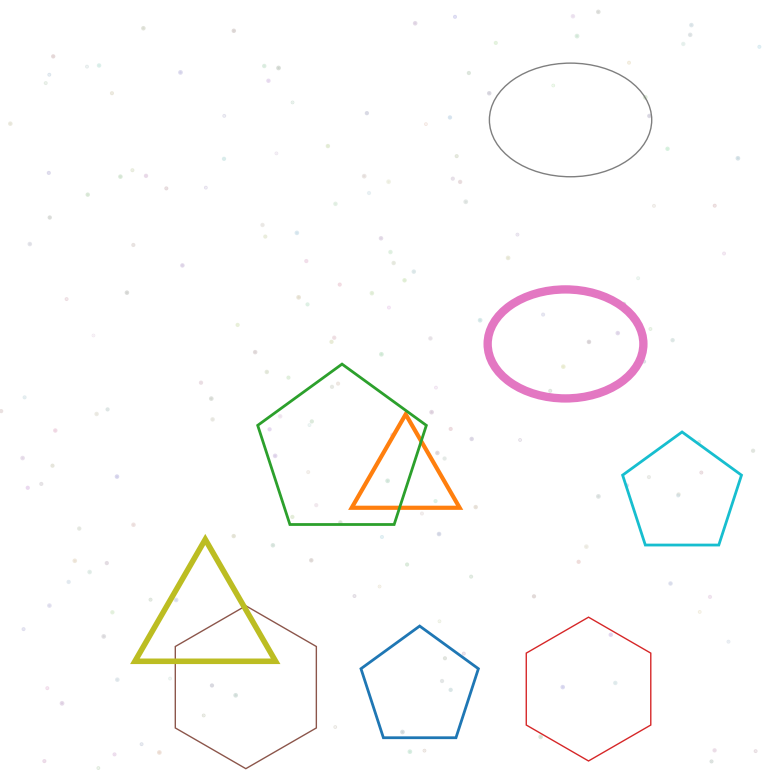[{"shape": "pentagon", "thickness": 1, "radius": 0.4, "center": [0.545, 0.107]}, {"shape": "triangle", "thickness": 1.5, "radius": 0.4, "center": [0.527, 0.381]}, {"shape": "pentagon", "thickness": 1, "radius": 0.58, "center": [0.444, 0.412]}, {"shape": "hexagon", "thickness": 0.5, "radius": 0.47, "center": [0.764, 0.105]}, {"shape": "hexagon", "thickness": 0.5, "radius": 0.53, "center": [0.319, 0.107]}, {"shape": "oval", "thickness": 3, "radius": 0.51, "center": [0.734, 0.553]}, {"shape": "oval", "thickness": 0.5, "radius": 0.53, "center": [0.741, 0.844]}, {"shape": "triangle", "thickness": 2, "radius": 0.53, "center": [0.267, 0.194]}, {"shape": "pentagon", "thickness": 1, "radius": 0.41, "center": [0.886, 0.358]}]